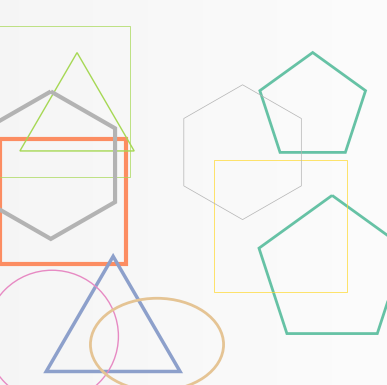[{"shape": "pentagon", "thickness": 2, "radius": 0.99, "center": [0.857, 0.294]}, {"shape": "pentagon", "thickness": 2, "radius": 0.72, "center": [0.807, 0.72]}, {"shape": "square", "thickness": 3, "radius": 0.82, "center": [0.162, 0.476]}, {"shape": "triangle", "thickness": 2.5, "radius": 1.0, "center": [0.292, 0.135]}, {"shape": "circle", "thickness": 1, "radius": 0.86, "center": [0.134, 0.127]}, {"shape": "triangle", "thickness": 1, "radius": 0.85, "center": [0.199, 0.693]}, {"shape": "square", "thickness": 0.5, "radius": 0.98, "center": [0.14, 0.736]}, {"shape": "square", "thickness": 0.5, "radius": 0.86, "center": [0.723, 0.413]}, {"shape": "oval", "thickness": 2, "radius": 0.86, "center": [0.405, 0.105]}, {"shape": "hexagon", "thickness": 0.5, "radius": 0.88, "center": [0.626, 0.605]}, {"shape": "hexagon", "thickness": 3, "radius": 0.96, "center": [0.131, 0.571]}]